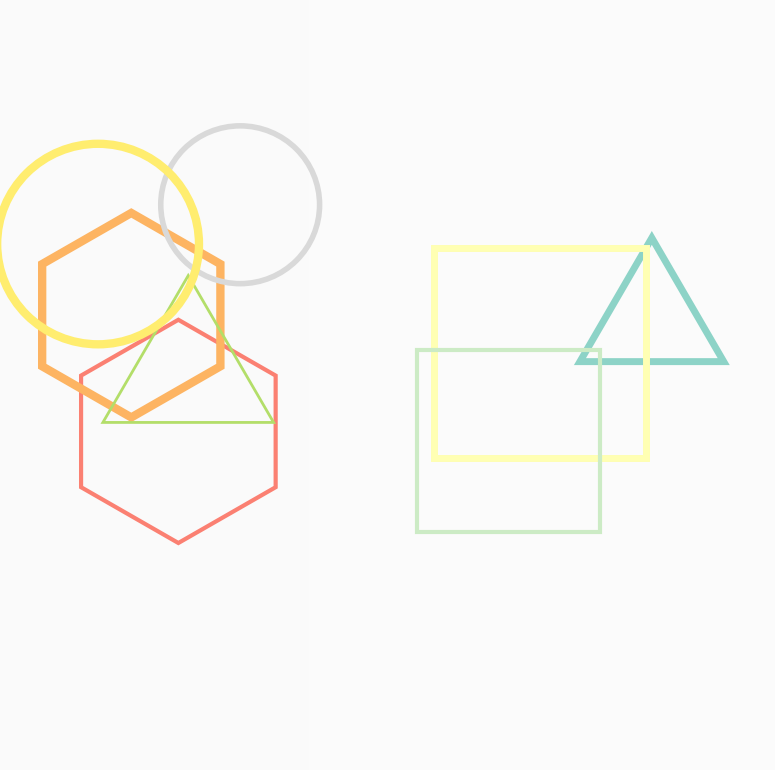[{"shape": "triangle", "thickness": 2.5, "radius": 0.54, "center": [0.841, 0.584]}, {"shape": "square", "thickness": 2.5, "radius": 0.68, "center": [0.697, 0.542]}, {"shape": "hexagon", "thickness": 1.5, "radius": 0.72, "center": [0.23, 0.44]}, {"shape": "hexagon", "thickness": 3, "radius": 0.66, "center": [0.169, 0.591]}, {"shape": "triangle", "thickness": 1, "radius": 0.64, "center": [0.243, 0.515]}, {"shape": "circle", "thickness": 2, "radius": 0.51, "center": [0.31, 0.734]}, {"shape": "square", "thickness": 1.5, "radius": 0.59, "center": [0.656, 0.428]}, {"shape": "circle", "thickness": 3, "radius": 0.65, "center": [0.127, 0.683]}]